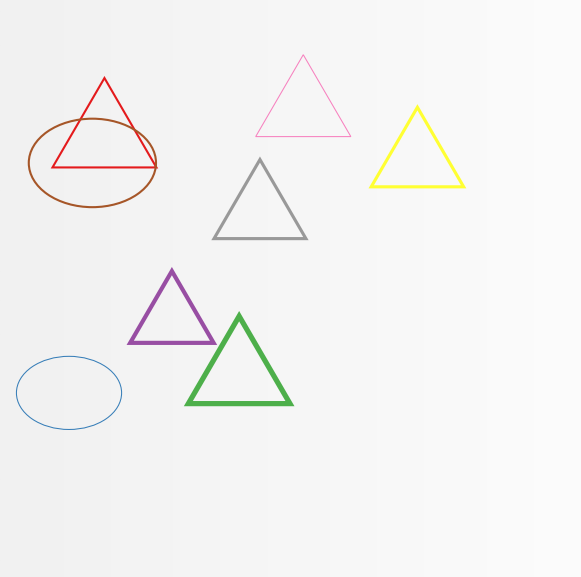[{"shape": "triangle", "thickness": 1, "radius": 0.52, "center": [0.18, 0.761]}, {"shape": "oval", "thickness": 0.5, "radius": 0.45, "center": [0.119, 0.319]}, {"shape": "triangle", "thickness": 2.5, "radius": 0.5, "center": [0.411, 0.351]}, {"shape": "triangle", "thickness": 2, "radius": 0.41, "center": [0.296, 0.447]}, {"shape": "triangle", "thickness": 1.5, "radius": 0.46, "center": [0.718, 0.722]}, {"shape": "oval", "thickness": 1, "radius": 0.55, "center": [0.159, 0.717]}, {"shape": "triangle", "thickness": 0.5, "radius": 0.47, "center": [0.522, 0.81]}, {"shape": "triangle", "thickness": 1.5, "radius": 0.46, "center": [0.447, 0.632]}]